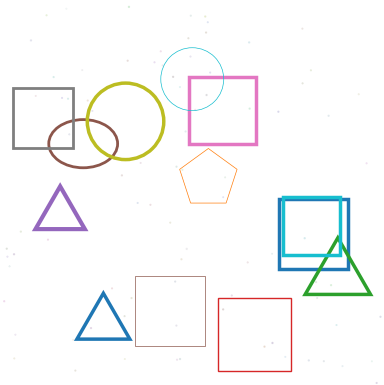[{"shape": "square", "thickness": 2.5, "radius": 0.45, "center": [0.814, 0.393]}, {"shape": "triangle", "thickness": 2.5, "radius": 0.4, "center": [0.268, 0.159]}, {"shape": "pentagon", "thickness": 0.5, "radius": 0.39, "center": [0.541, 0.536]}, {"shape": "triangle", "thickness": 2.5, "radius": 0.49, "center": [0.878, 0.284]}, {"shape": "square", "thickness": 1, "radius": 0.47, "center": [0.66, 0.132]}, {"shape": "triangle", "thickness": 3, "radius": 0.37, "center": [0.156, 0.442]}, {"shape": "oval", "thickness": 2, "radius": 0.45, "center": [0.216, 0.627]}, {"shape": "square", "thickness": 0.5, "radius": 0.46, "center": [0.442, 0.193]}, {"shape": "square", "thickness": 2.5, "radius": 0.43, "center": [0.577, 0.712]}, {"shape": "square", "thickness": 2, "radius": 0.39, "center": [0.112, 0.694]}, {"shape": "circle", "thickness": 2.5, "radius": 0.5, "center": [0.326, 0.685]}, {"shape": "circle", "thickness": 0.5, "radius": 0.41, "center": [0.499, 0.794]}, {"shape": "square", "thickness": 2.5, "radius": 0.37, "center": [0.808, 0.413]}]